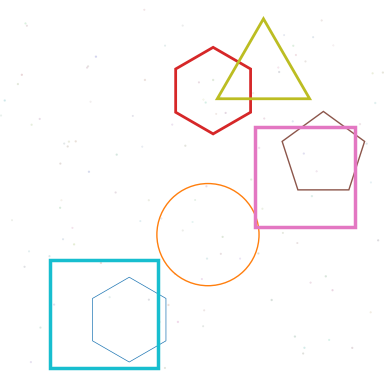[{"shape": "hexagon", "thickness": 0.5, "radius": 0.55, "center": [0.336, 0.17]}, {"shape": "circle", "thickness": 1, "radius": 0.66, "center": [0.54, 0.391]}, {"shape": "hexagon", "thickness": 2, "radius": 0.56, "center": [0.554, 0.765]}, {"shape": "pentagon", "thickness": 1, "radius": 0.56, "center": [0.84, 0.598]}, {"shape": "square", "thickness": 2.5, "radius": 0.65, "center": [0.793, 0.54]}, {"shape": "triangle", "thickness": 2, "radius": 0.69, "center": [0.684, 0.813]}, {"shape": "square", "thickness": 2.5, "radius": 0.7, "center": [0.271, 0.185]}]